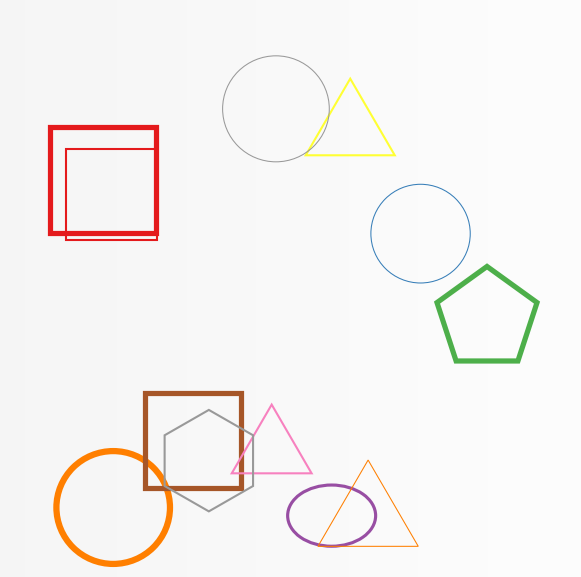[{"shape": "square", "thickness": 1, "radius": 0.39, "center": [0.192, 0.662]}, {"shape": "square", "thickness": 2.5, "radius": 0.46, "center": [0.177, 0.688]}, {"shape": "circle", "thickness": 0.5, "radius": 0.43, "center": [0.724, 0.595]}, {"shape": "pentagon", "thickness": 2.5, "radius": 0.45, "center": [0.838, 0.447]}, {"shape": "oval", "thickness": 1.5, "radius": 0.38, "center": [0.571, 0.106]}, {"shape": "triangle", "thickness": 0.5, "radius": 0.5, "center": [0.633, 0.103]}, {"shape": "circle", "thickness": 3, "radius": 0.49, "center": [0.195, 0.12]}, {"shape": "triangle", "thickness": 1, "radius": 0.44, "center": [0.603, 0.774]}, {"shape": "square", "thickness": 2.5, "radius": 0.41, "center": [0.332, 0.237]}, {"shape": "triangle", "thickness": 1, "radius": 0.4, "center": [0.467, 0.219]}, {"shape": "circle", "thickness": 0.5, "radius": 0.46, "center": [0.475, 0.811]}, {"shape": "hexagon", "thickness": 1, "radius": 0.44, "center": [0.359, 0.201]}]